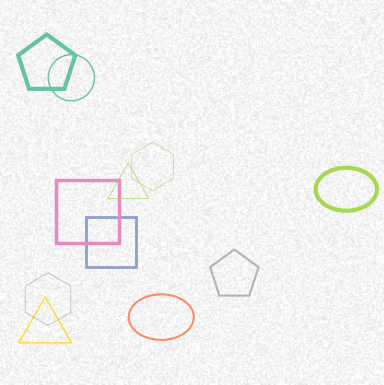[{"shape": "circle", "thickness": 1, "radius": 0.3, "center": [0.185, 0.798]}, {"shape": "pentagon", "thickness": 3, "radius": 0.39, "center": [0.121, 0.832]}, {"shape": "oval", "thickness": 1.5, "radius": 0.42, "center": [0.419, 0.176]}, {"shape": "square", "thickness": 2, "radius": 0.32, "center": [0.288, 0.371]}, {"shape": "square", "thickness": 2.5, "radius": 0.41, "center": [0.227, 0.45]}, {"shape": "triangle", "thickness": 0.5, "radius": 0.31, "center": [0.333, 0.515]}, {"shape": "oval", "thickness": 3, "radius": 0.4, "center": [0.9, 0.508]}, {"shape": "triangle", "thickness": 1, "radius": 0.4, "center": [0.117, 0.149]}, {"shape": "hexagon", "thickness": 0.5, "radius": 0.31, "center": [0.397, 0.568]}, {"shape": "hexagon", "thickness": 0.5, "radius": 0.34, "center": [0.125, 0.223]}, {"shape": "pentagon", "thickness": 1.5, "radius": 0.33, "center": [0.609, 0.286]}]